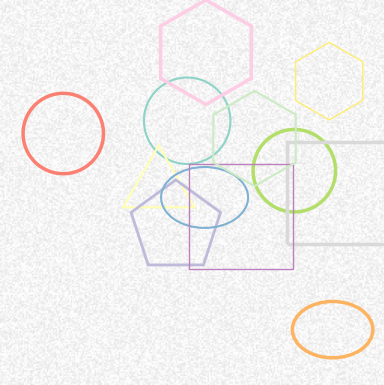[{"shape": "circle", "thickness": 1.5, "radius": 0.56, "center": [0.486, 0.686]}, {"shape": "triangle", "thickness": 1.5, "radius": 0.53, "center": [0.412, 0.515]}, {"shape": "pentagon", "thickness": 2, "radius": 0.61, "center": [0.457, 0.411]}, {"shape": "circle", "thickness": 2.5, "radius": 0.52, "center": [0.164, 0.653]}, {"shape": "oval", "thickness": 1.5, "radius": 0.56, "center": [0.531, 0.487]}, {"shape": "oval", "thickness": 2.5, "radius": 0.52, "center": [0.864, 0.144]}, {"shape": "circle", "thickness": 2.5, "radius": 0.54, "center": [0.765, 0.557]}, {"shape": "hexagon", "thickness": 2.5, "radius": 0.68, "center": [0.535, 0.864]}, {"shape": "square", "thickness": 2.5, "radius": 0.66, "center": [0.878, 0.5]}, {"shape": "square", "thickness": 1, "radius": 0.68, "center": [0.626, 0.437]}, {"shape": "hexagon", "thickness": 1.5, "radius": 0.62, "center": [0.661, 0.64]}, {"shape": "hexagon", "thickness": 1, "radius": 0.5, "center": [0.855, 0.789]}]